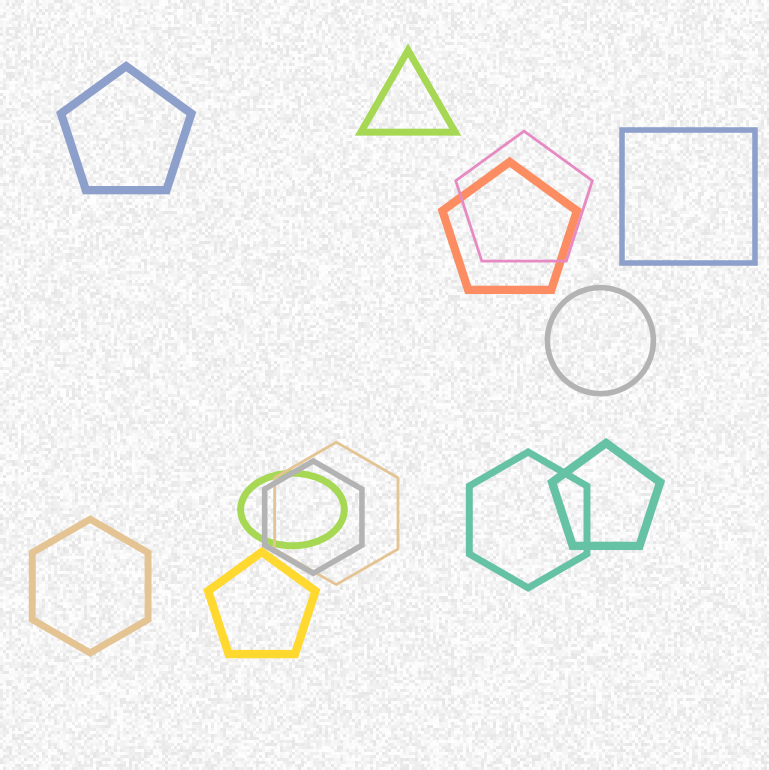[{"shape": "hexagon", "thickness": 2.5, "radius": 0.44, "center": [0.686, 0.325]}, {"shape": "pentagon", "thickness": 3, "radius": 0.37, "center": [0.787, 0.351]}, {"shape": "pentagon", "thickness": 3, "radius": 0.46, "center": [0.662, 0.698]}, {"shape": "square", "thickness": 2, "radius": 0.43, "center": [0.894, 0.745]}, {"shape": "pentagon", "thickness": 3, "radius": 0.45, "center": [0.164, 0.825]}, {"shape": "pentagon", "thickness": 1, "radius": 0.47, "center": [0.681, 0.736]}, {"shape": "oval", "thickness": 2.5, "radius": 0.34, "center": [0.38, 0.338]}, {"shape": "triangle", "thickness": 2.5, "radius": 0.35, "center": [0.53, 0.864]}, {"shape": "pentagon", "thickness": 3, "radius": 0.37, "center": [0.34, 0.21]}, {"shape": "hexagon", "thickness": 1, "radius": 0.46, "center": [0.437, 0.333]}, {"shape": "hexagon", "thickness": 2.5, "radius": 0.43, "center": [0.117, 0.239]}, {"shape": "hexagon", "thickness": 2, "radius": 0.36, "center": [0.407, 0.328]}, {"shape": "circle", "thickness": 2, "radius": 0.34, "center": [0.78, 0.558]}]